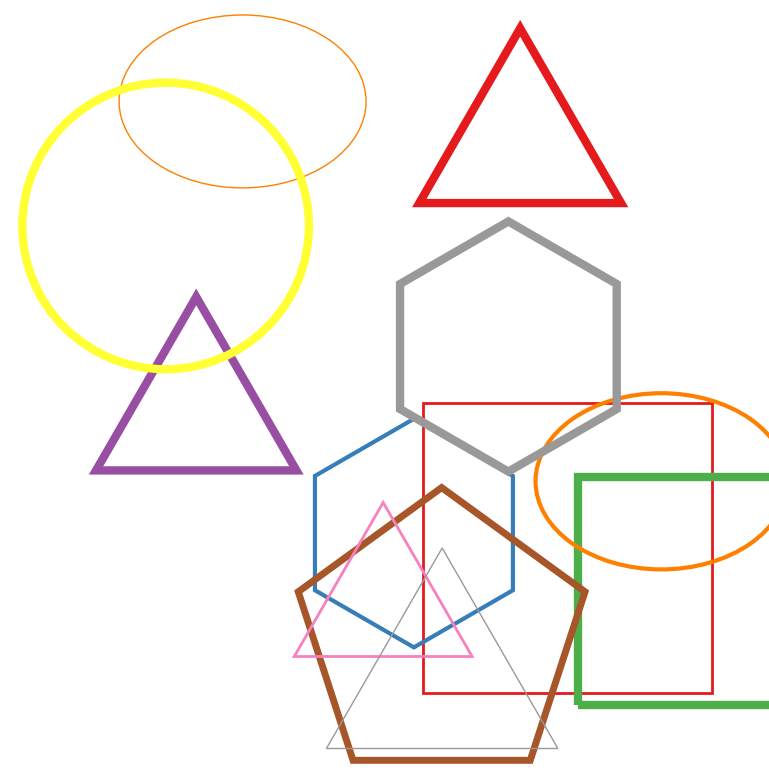[{"shape": "triangle", "thickness": 3, "radius": 0.76, "center": [0.676, 0.812]}, {"shape": "square", "thickness": 1, "radius": 0.94, "center": [0.737, 0.288]}, {"shape": "hexagon", "thickness": 1.5, "radius": 0.74, "center": [0.538, 0.308]}, {"shape": "square", "thickness": 3, "radius": 0.74, "center": [0.9, 0.232]}, {"shape": "triangle", "thickness": 3, "radius": 0.75, "center": [0.255, 0.464]}, {"shape": "oval", "thickness": 0.5, "radius": 0.8, "center": [0.315, 0.868]}, {"shape": "oval", "thickness": 1.5, "radius": 0.82, "center": [0.859, 0.375]}, {"shape": "circle", "thickness": 3, "radius": 0.93, "center": [0.215, 0.707]}, {"shape": "pentagon", "thickness": 2.5, "radius": 0.98, "center": [0.574, 0.171]}, {"shape": "triangle", "thickness": 1, "radius": 0.67, "center": [0.498, 0.214]}, {"shape": "hexagon", "thickness": 3, "radius": 0.81, "center": [0.66, 0.55]}, {"shape": "triangle", "thickness": 0.5, "radius": 0.87, "center": [0.574, 0.115]}]